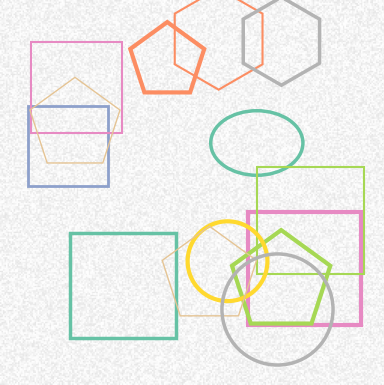[{"shape": "square", "thickness": 2.5, "radius": 0.69, "center": [0.32, 0.258]}, {"shape": "oval", "thickness": 2.5, "radius": 0.6, "center": [0.667, 0.629]}, {"shape": "hexagon", "thickness": 1.5, "radius": 0.66, "center": [0.568, 0.899]}, {"shape": "pentagon", "thickness": 3, "radius": 0.5, "center": [0.434, 0.842]}, {"shape": "square", "thickness": 2, "radius": 0.52, "center": [0.176, 0.62]}, {"shape": "square", "thickness": 1.5, "radius": 0.59, "center": [0.2, 0.773]}, {"shape": "square", "thickness": 3, "radius": 0.74, "center": [0.791, 0.302]}, {"shape": "pentagon", "thickness": 3, "radius": 0.67, "center": [0.73, 0.268]}, {"shape": "square", "thickness": 1.5, "radius": 0.69, "center": [0.806, 0.428]}, {"shape": "circle", "thickness": 3, "radius": 0.52, "center": [0.591, 0.322]}, {"shape": "pentagon", "thickness": 1, "radius": 0.61, "center": [0.195, 0.676]}, {"shape": "pentagon", "thickness": 1, "radius": 0.64, "center": [0.544, 0.284]}, {"shape": "circle", "thickness": 2.5, "radius": 0.72, "center": [0.721, 0.196]}, {"shape": "hexagon", "thickness": 2.5, "radius": 0.57, "center": [0.731, 0.893]}]